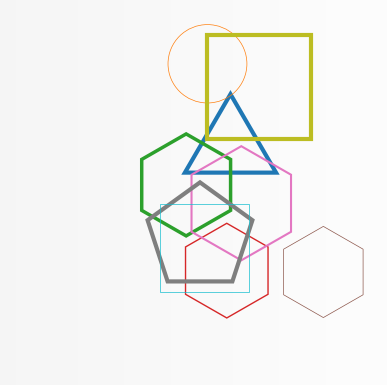[{"shape": "triangle", "thickness": 3, "radius": 0.68, "center": [0.595, 0.62]}, {"shape": "circle", "thickness": 0.5, "radius": 0.51, "center": [0.535, 0.834]}, {"shape": "hexagon", "thickness": 2.5, "radius": 0.66, "center": [0.48, 0.52]}, {"shape": "hexagon", "thickness": 1, "radius": 0.61, "center": [0.585, 0.297]}, {"shape": "hexagon", "thickness": 0.5, "radius": 0.59, "center": [0.834, 0.294]}, {"shape": "hexagon", "thickness": 1.5, "radius": 0.74, "center": [0.623, 0.472]}, {"shape": "pentagon", "thickness": 3, "radius": 0.71, "center": [0.516, 0.384]}, {"shape": "square", "thickness": 3, "radius": 0.67, "center": [0.668, 0.775]}, {"shape": "square", "thickness": 0.5, "radius": 0.57, "center": [0.527, 0.356]}]